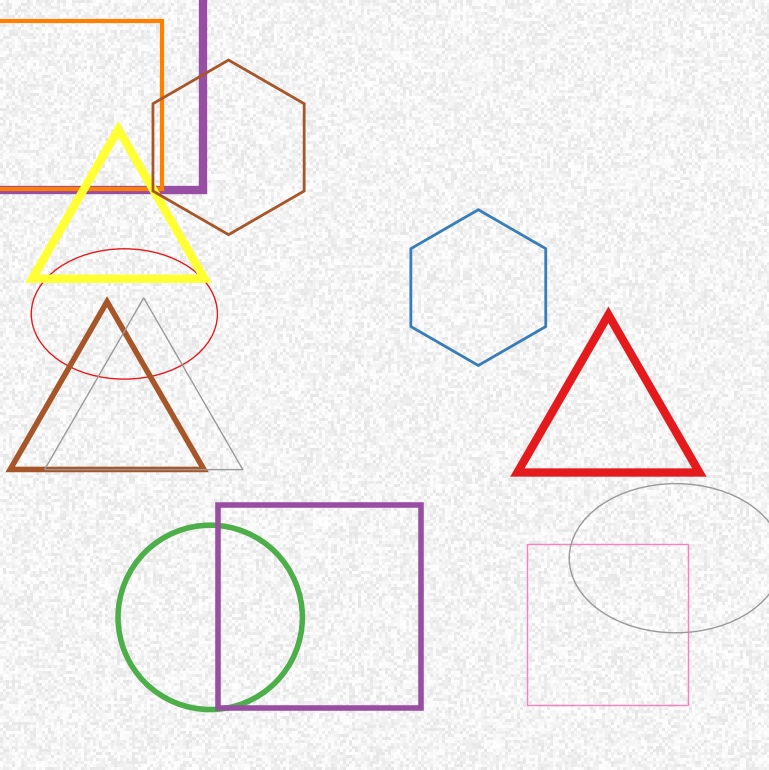[{"shape": "oval", "thickness": 0.5, "radius": 0.6, "center": [0.161, 0.592]}, {"shape": "triangle", "thickness": 3, "radius": 0.68, "center": [0.79, 0.455]}, {"shape": "hexagon", "thickness": 1, "radius": 0.51, "center": [0.621, 0.627]}, {"shape": "circle", "thickness": 2, "radius": 0.6, "center": [0.273, 0.198]}, {"shape": "square", "thickness": 3, "radius": 0.68, "center": [0.129, 0.889]}, {"shape": "square", "thickness": 2, "radius": 0.66, "center": [0.415, 0.212]}, {"shape": "square", "thickness": 1.5, "radius": 0.55, "center": [0.102, 0.863]}, {"shape": "triangle", "thickness": 3, "radius": 0.65, "center": [0.154, 0.703]}, {"shape": "triangle", "thickness": 2, "radius": 0.73, "center": [0.139, 0.463]}, {"shape": "hexagon", "thickness": 1, "radius": 0.57, "center": [0.297, 0.809]}, {"shape": "square", "thickness": 0.5, "radius": 0.52, "center": [0.789, 0.189]}, {"shape": "triangle", "thickness": 0.5, "radius": 0.74, "center": [0.187, 0.464]}, {"shape": "oval", "thickness": 0.5, "radius": 0.69, "center": [0.878, 0.275]}]